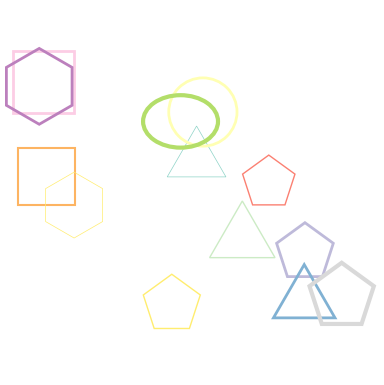[{"shape": "triangle", "thickness": 0.5, "radius": 0.44, "center": [0.511, 0.585]}, {"shape": "circle", "thickness": 2, "radius": 0.44, "center": [0.527, 0.709]}, {"shape": "pentagon", "thickness": 2, "radius": 0.39, "center": [0.792, 0.344]}, {"shape": "pentagon", "thickness": 1, "radius": 0.36, "center": [0.698, 0.526]}, {"shape": "triangle", "thickness": 2, "radius": 0.46, "center": [0.79, 0.221]}, {"shape": "square", "thickness": 1.5, "radius": 0.37, "center": [0.121, 0.541]}, {"shape": "oval", "thickness": 3, "radius": 0.49, "center": [0.469, 0.685]}, {"shape": "square", "thickness": 2, "radius": 0.4, "center": [0.112, 0.787]}, {"shape": "pentagon", "thickness": 3, "radius": 0.44, "center": [0.887, 0.23]}, {"shape": "hexagon", "thickness": 2, "radius": 0.49, "center": [0.102, 0.776]}, {"shape": "triangle", "thickness": 1, "radius": 0.49, "center": [0.629, 0.38]}, {"shape": "pentagon", "thickness": 1, "radius": 0.39, "center": [0.446, 0.21]}, {"shape": "hexagon", "thickness": 0.5, "radius": 0.43, "center": [0.192, 0.467]}]